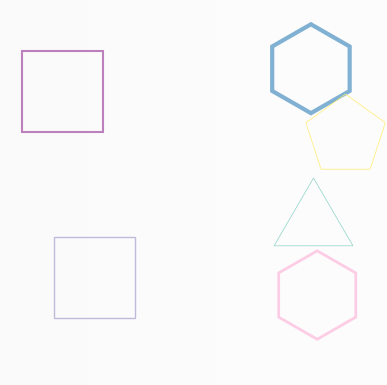[{"shape": "triangle", "thickness": 0.5, "radius": 0.59, "center": [0.809, 0.42]}, {"shape": "square", "thickness": 1, "radius": 0.52, "center": [0.243, 0.279]}, {"shape": "hexagon", "thickness": 3, "radius": 0.58, "center": [0.802, 0.822]}, {"shape": "hexagon", "thickness": 2, "radius": 0.57, "center": [0.819, 0.234]}, {"shape": "square", "thickness": 1.5, "radius": 0.52, "center": [0.16, 0.763]}, {"shape": "pentagon", "thickness": 0.5, "radius": 0.54, "center": [0.892, 0.648]}]